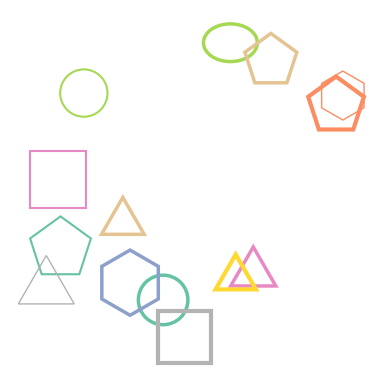[{"shape": "circle", "thickness": 2.5, "radius": 0.32, "center": [0.424, 0.221]}, {"shape": "pentagon", "thickness": 1.5, "radius": 0.42, "center": [0.157, 0.355]}, {"shape": "hexagon", "thickness": 1, "radius": 0.32, "center": [0.891, 0.752]}, {"shape": "pentagon", "thickness": 3, "radius": 0.38, "center": [0.873, 0.725]}, {"shape": "hexagon", "thickness": 2.5, "radius": 0.42, "center": [0.338, 0.266]}, {"shape": "square", "thickness": 1.5, "radius": 0.36, "center": [0.15, 0.534]}, {"shape": "triangle", "thickness": 2.5, "radius": 0.34, "center": [0.658, 0.291]}, {"shape": "oval", "thickness": 2.5, "radius": 0.35, "center": [0.598, 0.889]}, {"shape": "circle", "thickness": 1.5, "radius": 0.31, "center": [0.218, 0.758]}, {"shape": "triangle", "thickness": 3, "radius": 0.3, "center": [0.612, 0.279]}, {"shape": "pentagon", "thickness": 2.5, "radius": 0.35, "center": [0.704, 0.842]}, {"shape": "triangle", "thickness": 2.5, "radius": 0.32, "center": [0.319, 0.423]}, {"shape": "square", "thickness": 3, "radius": 0.34, "center": [0.479, 0.124]}, {"shape": "triangle", "thickness": 1, "radius": 0.42, "center": [0.12, 0.252]}]